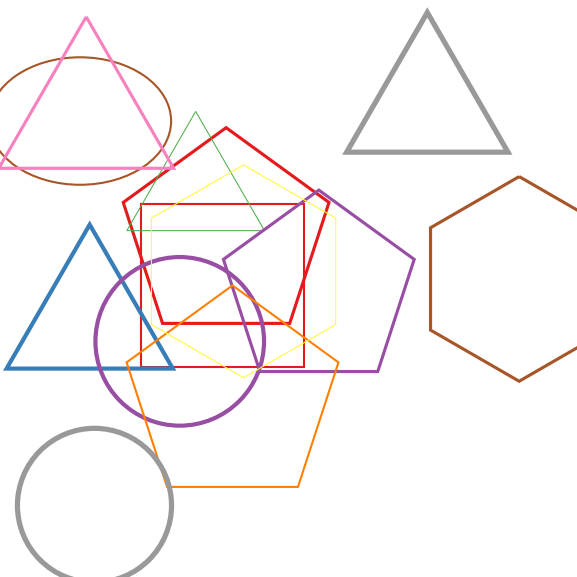[{"shape": "square", "thickness": 1, "radius": 0.71, "center": [0.386, 0.505]}, {"shape": "pentagon", "thickness": 1.5, "radius": 0.94, "center": [0.392, 0.591]}, {"shape": "triangle", "thickness": 2, "radius": 0.83, "center": [0.155, 0.444]}, {"shape": "triangle", "thickness": 0.5, "radius": 0.69, "center": [0.339, 0.669]}, {"shape": "circle", "thickness": 2, "radius": 0.73, "center": [0.311, 0.408]}, {"shape": "pentagon", "thickness": 1.5, "radius": 0.87, "center": [0.552, 0.496]}, {"shape": "pentagon", "thickness": 1, "radius": 0.96, "center": [0.403, 0.312]}, {"shape": "hexagon", "thickness": 0.5, "radius": 0.92, "center": [0.422, 0.529]}, {"shape": "oval", "thickness": 1, "radius": 0.79, "center": [0.139, 0.79]}, {"shape": "hexagon", "thickness": 1.5, "radius": 0.89, "center": [0.899, 0.516]}, {"shape": "triangle", "thickness": 1.5, "radius": 0.87, "center": [0.149, 0.795]}, {"shape": "circle", "thickness": 2.5, "radius": 0.67, "center": [0.164, 0.124]}, {"shape": "triangle", "thickness": 2.5, "radius": 0.81, "center": [0.74, 0.816]}]